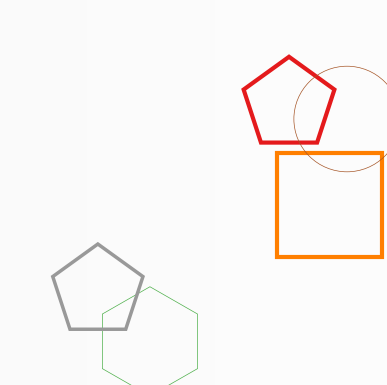[{"shape": "pentagon", "thickness": 3, "radius": 0.62, "center": [0.746, 0.729]}, {"shape": "hexagon", "thickness": 0.5, "radius": 0.71, "center": [0.387, 0.113]}, {"shape": "square", "thickness": 3, "radius": 0.67, "center": [0.85, 0.467]}, {"shape": "circle", "thickness": 0.5, "radius": 0.69, "center": [0.896, 0.691]}, {"shape": "pentagon", "thickness": 2.5, "radius": 0.61, "center": [0.253, 0.244]}]